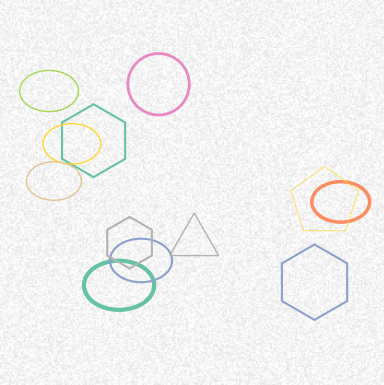[{"shape": "hexagon", "thickness": 1.5, "radius": 0.47, "center": [0.243, 0.635]}, {"shape": "oval", "thickness": 3, "radius": 0.46, "center": [0.309, 0.259]}, {"shape": "oval", "thickness": 2.5, "radius": 0.38, "center": [0.885, 0.476]}, {"shape": "hexagon", "thickness": 1.5, "radius": 0.49, "center": [0.817, 0.267]}, {"shape": "oval", "thickness": 1.5, "radius": 0.4, "center": [0.366, 0.323]}, {"shape": "circle", "thickness": 2, "radius": 0.4, "center": [0.412, 0.781]}, {"shape": "oval", "thickness": 1, "radius": 0.38, "center": [0.127, 0.764]}, {"shape": "oval", "thickness": 1, "radius": 0.38, "center": [0.187, 0.626]}, {"shape": "pentagon", "thickness": 0.5, "radius": 0.46, "center": [0.843, 0.475]}, {"shape": "oval", "thickness": 1, "radius": 0.36, "center": [0.14, 0.53]}, {"shape": "hexagon", "thickness": 1.5, "radius": 0.33, "center": [0.337, 0.37]}, {"shape": "triangle", "thickness": 1, "radius": 0.37, "center": [0.504, 0.373]}]